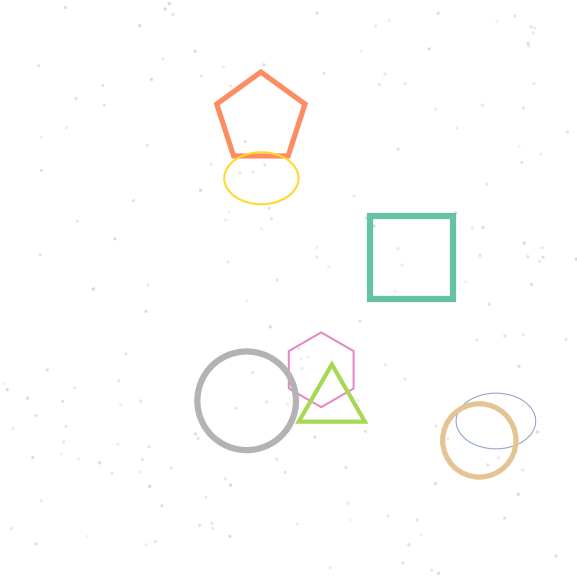[{"shape": "square", "thickness": 3, "radius": 0.36, "center": [0.713, 0.553]}, {"shape": "pentagon", "thickness": 2.5, "radius": 0.4, "center": [0.452, 0.794]}, {"shape": "oval", "thickness": 0.5, "radius": 0.34, "center": [0.859, 0.27]}, {"shape": "hexagon", "thickness": 1, "radius": 0.32, "center": [0.556, 0.359]}, {"shape": "triangle", "thickness": 2, "radius": 0.33, "center": [0.575, 0.302]}, {"shape": "oval", "thickness": 1, "radius": 0.32, "center": [0.453, 0.69]}, {"shape": "circle", "thickness": 2.5, "radius": 0.32, "center": [0.83, 0.237]}, {"shape": "circle", "thickness": 3, "radius": 0.43, "center": [0.427, 0.305]}]